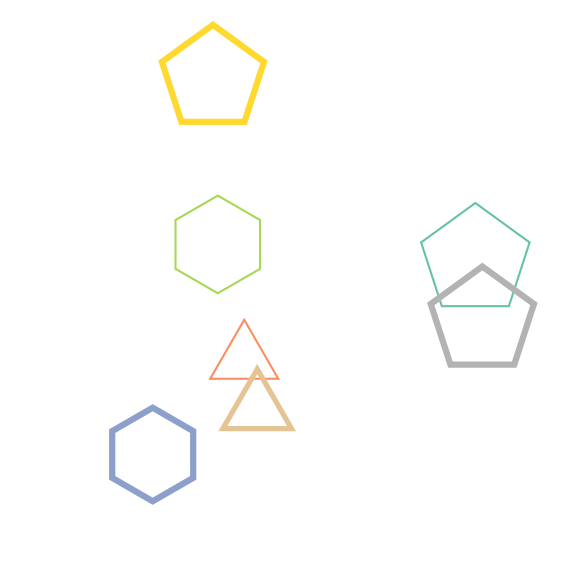[{"shape": "pentagon", "thickness": 1, "radius": 0.49, "center": [0.823, 0.549]}, {"shape": "triangle", "thickness": 1, "radius": 0.34, "center": [0.423, 0.377]}, {"shape": "hexagon", "thickness": 3, "radius": 0.4, "center": [0.264, 0.212]}, {"shape": "hexagon", "thickness": 1, "radius": 0.42, "center": [0.377, 0.576]}, {"shape": "pentagon", "thickness": 3, "radius": 0.46, "center": [0.369, 0.863]}, {"shape": "triangle", "thickness": 2.5, "radius": 0.34, "center": [0.445, 0.291]}, {"shape": "pentagon", "thickness": 3, "radius": 0.47, "center": [0.835, 0.444]}]